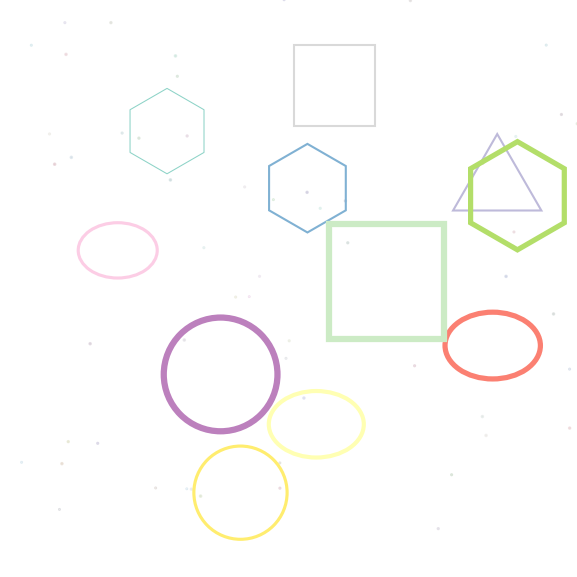[{"shape": "hexagon", "thickness": 0.5, "radius": 0.37, "center": [0.289, 0.772]}, {"shape": "oval", "thickness": 2, "radius": 0.41, "center": [0.548, 0.264]}, {"shape": "triangle", "thickness": 1, "radius": 0.44, "center": [0.861, 0.679]}, {"shape": "oval", "thickness": 2.5, "radius": 0.41, "center": [0.853, 0.401]}, {"shape": "hexagon", "thickness": 1, "radius": 0.38, "center": [0.532, 0.673]}, {"shape": "hexagon", "thickness": 2.5, "radius": 0.47, "center": [0.896, 0.66]}, {"shape": "oval", "thickness": 1.5, "radius": 0.34, "center": [0.204, 0.566]}, {"shape": "square", "thickness": 1, "radius": 0.35, "center": [0.579, 0.851]}, {"shape": "circle", "thickness": 3, "radius": 0.49, "center": [0.382, 0.351]}, {"shape": "square", "thickness": 3, "radius": 0.5, "center": [0.669, 0.512]}, {"shape": "circle", "thickness": 1.5, "radius": 0.4, "center": [0.416, 0.146]}]